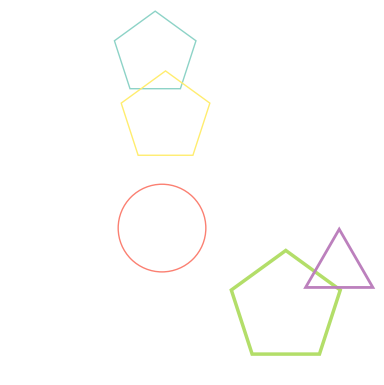[{"shape": "pentagon", "thickness": 1, "radius": 0.56, "center": [0.403, 0.86]}, {"shape": "circle", "thickness": 1, "radius": 0.57, "center": [0.421, 0.408]}, {"shape": "pentagon", "thickness": 2.5, "radius": 0.74, "center": [0.742, 0.201]}, {"shape": "triangle", "thickness": 2, "radius": 0.5, "center": [0.881, 0.304]}, {"shape": "pentagon", "thickness": 1, "radius": 0.61, "center": [0.43, 0.695]}]